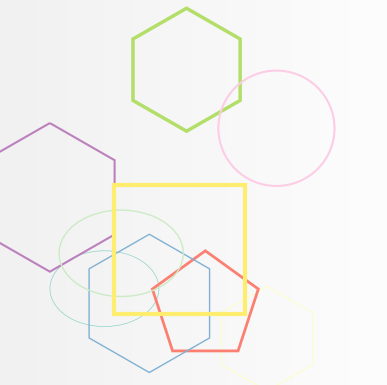[{"shape": "oval", "thickness": 0.5, "radius": 0.7, "center": [0.269, 0.25]}, {"shape": "hexagon", "thickness": 0.5, "radius": 0.68, "center": [0.689, 0.12]}, {"shape": "pentagon", "thickness": 2, "radius": 0.72, "center": [0.53, 0.205]}, {"shape": "hexagon", "thickness": 1, "radius": 0.9, "center": [0.385, 0.212]}, {"shape": "hexagon", "thickness": 2.5, "radius": 0.8, "center": [0.481, 0.819]}, {"shape": "circle", "thickness": 1.5, "radius": 0.75, "center": [0.713, 0.667]}, {"shape": "hexagon", "thickness": 1.5, "radius": 0.96, "center": [0.129, 0.487]}, {"shape": "oval", "thickness": 1, "radius": 0.8, "center": [0.313, 0.342]}, {"shape": "square", "thickness": 3, "radius": 0.84, "center": [0.463, 0.352]}]